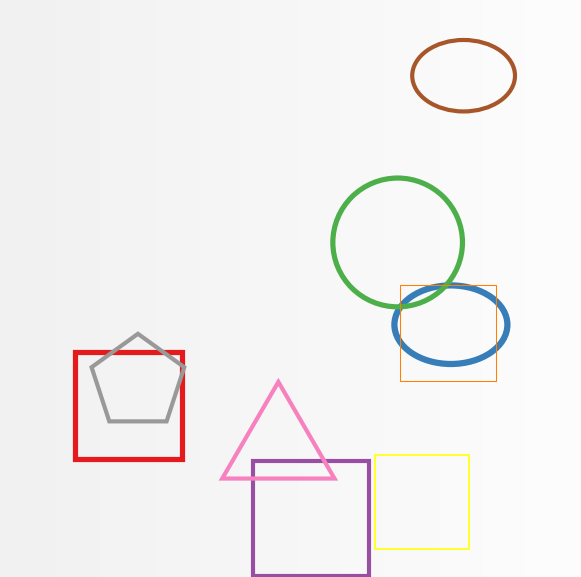[{"shape": "square", "thickness": 2.5, "radius": 0.46, "center": [0.221, 0.297]}, {"shape": "oval", "thickness": 3, "radius": 0.49, "center": [0.776, 0.437]}, {"shape": "circle", "thickness": 2.5, "radius": 0.56, "center": [0.684, 0.579]}, {"shape": "square", "thickness": 2, "radius": 0.5, "center": [0.534, 0.101]}, {"shape": "square", "thickness": 0.5, "radius": 0.42, "center": [0.771, 0.423]}, {"shape": "square", "thickness": 1, "radius": 0.41, "center": [0.726, 0.129]}, {"shape": "oval", "thickness": 2, "radius": 0.44, "center": [0.798, 0.868]}, {"shape": "triangle", "thickness": 2, "radius": 0.56, "center": [0.479, 0.226]}, {"shape": "pentagon", "thickness": 2, "radius": 0.42, "center": [0.237, 0.337]}]